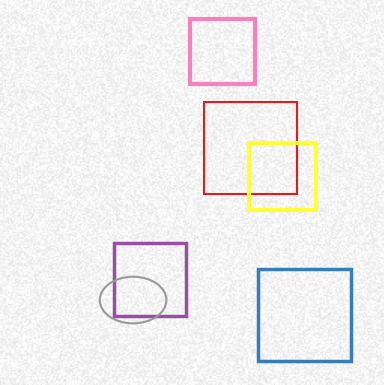[{"shape": "square", "thickness": 1.5, "radius": 0.6, "center": [0.651, 0.615]}, {"shape": "square", "thickness": 2.5, "radius": 0.6, "center": [0.791, 0.183]}, {"shape": "square", "thickness": 2.5, "radius": 0.47, "center": [0.389, 0.274]}, {"shape": "square", "thickness": 3, "radius": 0.44, "center": [0.735, 0.542]}, {"shape": "square", "thickness": 3, "radius": 0.42, "center": [0.578, 0.865]}, {"shape": "oval", "thickness": 1.5, "radius": 0.43, "center": [0.346, 0.221]}]